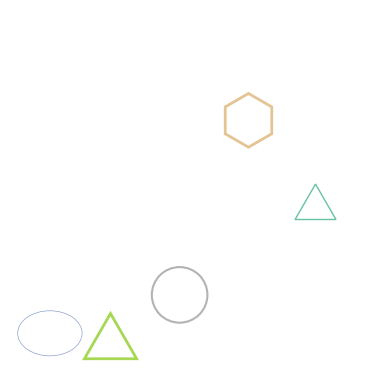[{"shape": "triangle", "thickness": 1, "radius": 0.31, "center": [0.82, 0.461]}, {"shape": "oval", "thickness": 0.5, "radius": 0.42, "center": [0.13, 0.134]}, {"shape": "triangle", "thickness": 2, "radius": 0.39, "center": [0.287, 0.107]}, {"shape": "hexagon", "thickness": 2, "radius": 0.35, "center": [0.645, 0.687]}, {"shape": "circle", "thickness": 1.5, "radius": 0.36, "center": [0.467, 0.234]}]